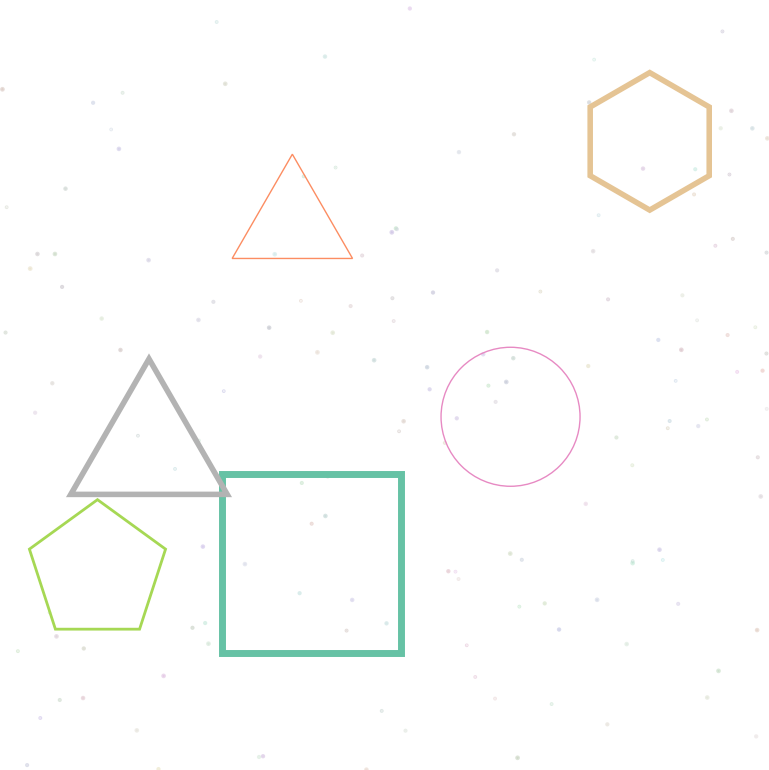[{"shape": "square", "thickness": 2.5, "radius": 0.58, "center": [0.404, 0.268]}, {"shape": "triangle", "thickness": 0.5, "radius": 0.45, "center": [0.38, 0.709]}, {"shape": "circle", "thickness": 0.5, "radius": 0.45, "center": [0.663, 0.459]}, {"shape": "pentagon", "thickness": 1, "radius": 0.46, "center": [0.127, 0.258]}, {"shape": "hexagon", "thickness": 2, "radius": 0.45, "center": [0.844, 0.816]}, {"shape": "triangle", "thickness": 2, "radius": 0.59, "center": [0.193, 0.417]}]